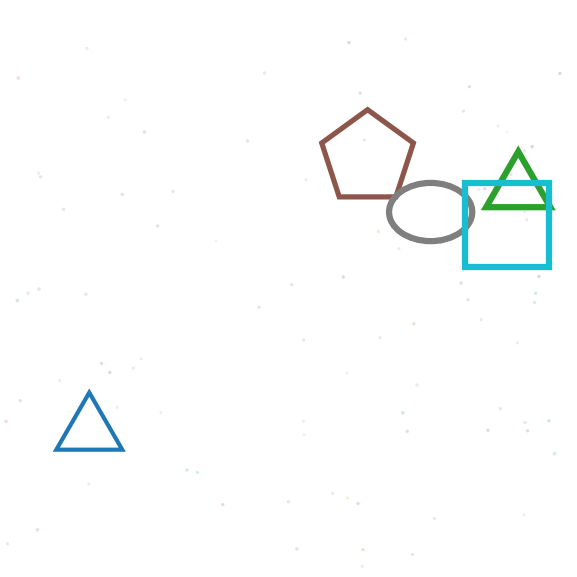[{"shape": "triangle", "thickness": 2, "radius": 0.33, "center": [0.155, 0.253]}, {"shape": "triangle", "thickness": 3, "radius": 0.32, "center": [0.897, 0.672]}, {"shape": "pentagon", "thickness": 2.5, "radius": 0.42, "center": [0.636, 0.726]}, {"shape": "oval", "thickness": 3, "radius": 0.36, "center": [0.746, 0.632]}, {"shape": "square", "thickness": 3, "radius": 0.36, "center": [0.878, 0.61]}]